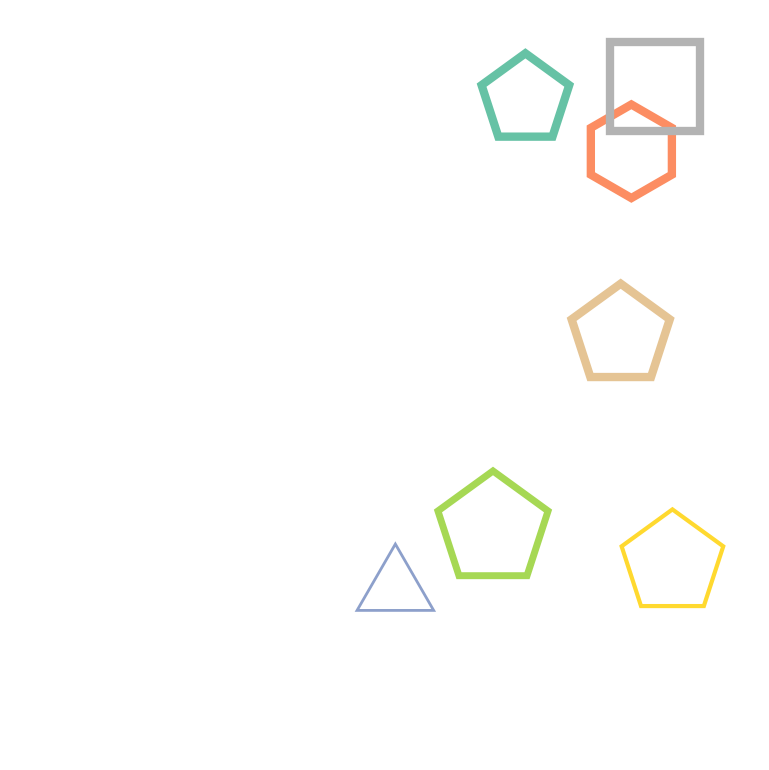[{"shape": "pentagon", "thickness": 3, "radius": 0.3, "center": [0.682, 0.871]}, {"shape": "hexagon", "thickness": 3, "radius": 0.3, "center": [0.82, 0.804]}, {"shape": "triangle", "thickness": 1, "radius": 0.29, "center": [0.513, 0.236]}, {"shape": "pentagon", "thickness": 2.5, "radius": 0.38, "center": [0.64, 0.313]}, {"shape": "pentagon", "thickness": 1.5, "radius": 0.35, "center": [0.873, 0.269]}, {"shape": "pentagon", "thickness": 3, "radius": 0.34, "center": [0.806, 0.565]}, {"shape": "square", "thickness": 3, "radius": 0.29, "center": [0.851, 0.888]}]